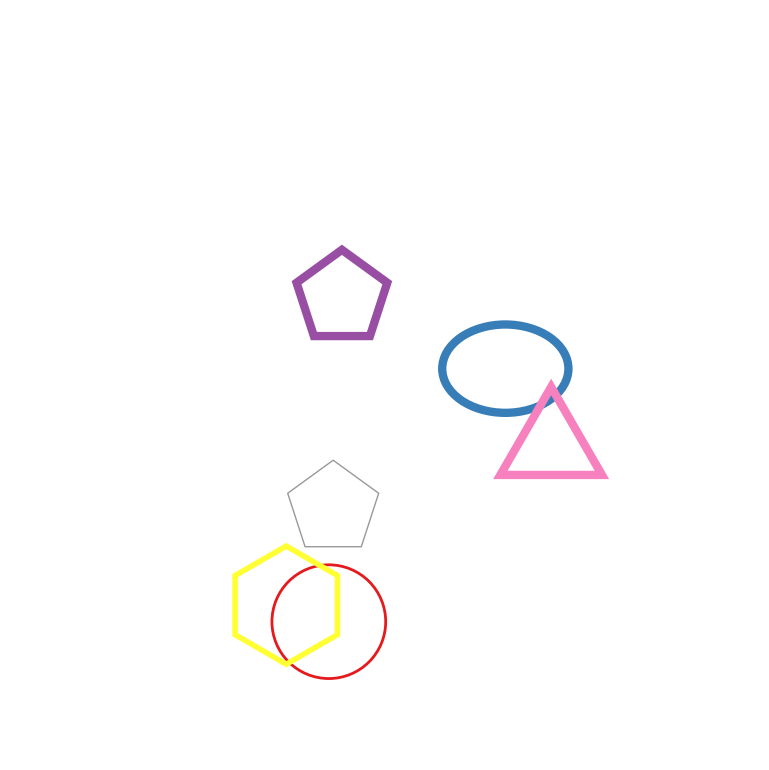[{"shape": "circle", "thickness": 1, "radius": 0.37, "center": [0.427, 0.193]}, {"shape": "oval", "thickness": 3, "radius": 0.41, "center": [0.656, 0.521]}, {"shape": "pentagon", "thickness": 3, "radius": 0.31, "center": [0.444, 0.614]}, {"shape": "hexagon", "thickness": 2, "radius": 0.38, "center": [0.372, 0.214]}, {"shape": "triangle", "thickness": 3, "radius": 0.38, "center": [0.716, 0.421]}, {"shape": "pentagon", "thickness": 0.5, "radius": 0.31, "center": [0.433, 0.34]}]